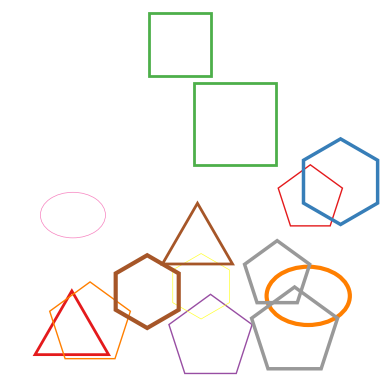[{"shape": "pentagon", "thickness": 1, "radius": 0.44, "center": [0.806, 0.484]}, {"shape": "triangle", "thickness": 2, "radius": 0.55, "center": [0.187, 0.134]}, {"shape": "hexagon", "thickness": 2.5, "radius": 0.56, "center": [0.885, 0.528]}, {"shape": "square", "thickness": 2, "radius": 0.53, "center": [0.61, 0.678]}, {"shape": "square", "thickness": 2, "radius": 0.4, "center": [0.468, 0.884]}, {"shape": "pentagon", "thickness": 1, "radius": 0.57, "center": [0.547, 0.122]}, {"shape": "pentagon", "thickness": 1, "radius": 0.55, "center": [0.234, 0.158]}, {"shape": "oval", "thickness": 3, "radius": 0.54, "center": [0.801, 0.232]}, {"shape": "hexagon", "thickness": 0.5, "radius": 0.43, "center": [0.522, 0.256]}, {"shape": "hexagon", "thickness": 3, "radius": 0.47, "center": [0.382, 0.243]}, {"shape": "triangle", "thickness": 2, "radius": 0.53, "center": [0.513, 0.367]}, {"shape": "oval", "thickness": 0.5, "radius": 0.42, "center": [0.189, 0.441]}, {"shape": "pentagon", "thickness": 2.5, "radius": 0.44, "center": [0.72, 0.286]}, {"shape": "pentagon", "thickness": 2.5, "radius": 0.59, "center": [0.765, 0.137]}]